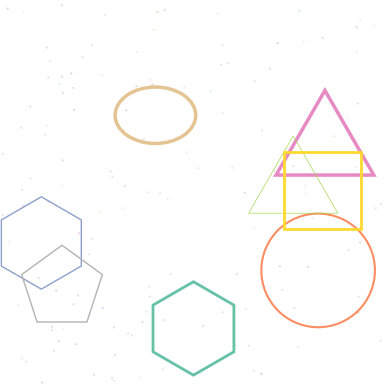[{"shape": "hexagon", "thickness": 2, "radius": 0.61, "center": [0.502, 0.147]}, {"shape": "circle", "thickness": 1.5, "radius": 0.74, "center": [0.826, 0.298]}, {"shape": "hexagon", "thickness": 1, "radius": 0.6, "center": [0.107, 0.369]}, {"shape": "triangle", "thickness": 2.5, "radius": 0.73, "center": [0.844, 0.619]}, {"shape": "triangle", "thickness": 0.5, "radius": 0.67, "center": [0.762, 0.513]}, {"shape": "square", "thickness": 2, "radius": 0.51, "center": [0.838, 0.505]}, {"shape": "oval", "thickness": 2.5, "radius": 0.52, "center": [0.404, 0.701]}, {"shape": "pentagon", "thickness": 1, "radius": 0.55, "center": [0.161, 0.253]}]